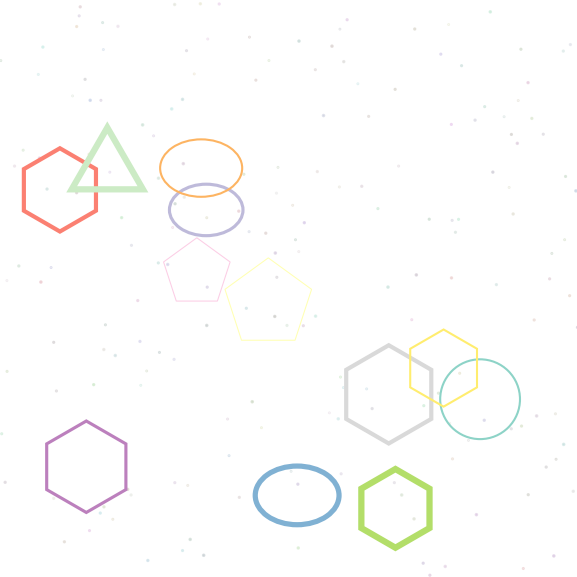[{"shape": "circle", "thickness": 1, "radius": 0.35, "center": [0.831, 0.308]}, {"shape": "pentagon", "thickness": 0.5, "radius": 0.39, "center": [0.465, 0.474]}, {"shape": "oval", "thickness": 1.5, "radius": 0.32, "center": [0.357, 0.636]}, {"shape": "hexagon", "thickness": 2, "radius": 0.36, "center": [0.104, 0.67]}, {"shape": "oval", "thickness": 2.5, "radius": 0.36, "center": [0.515, 0.141]}, {"shape": "oval", "thickness": 1, "radius": 0.36, "center": [0.348, 0.708]}, {"shape": "hexagon", "thickness": 3, "radius": 0.34, "center": [0.685, 0.119]}, {"shape": "pentagon", "thickness": 0.5, "radius": 0.3, "center": [0.341, 0.527]}, {"shape": "hexagon", "thickness": 2, "radius": 0.43, "center": [0.673, 0.316]}, {"shape": "hexagon", "thickness": 1.5, "radius": 0.4, "center": [0.149, 0.191]}, {"shape": "triangle", "thickness": 3, "radius": 0.36, "center": [0.186, 0.707]}, {"shape": "hexagon", "thickness": 1, "radius": 0.33, "center": [0.768, 0.362]}]